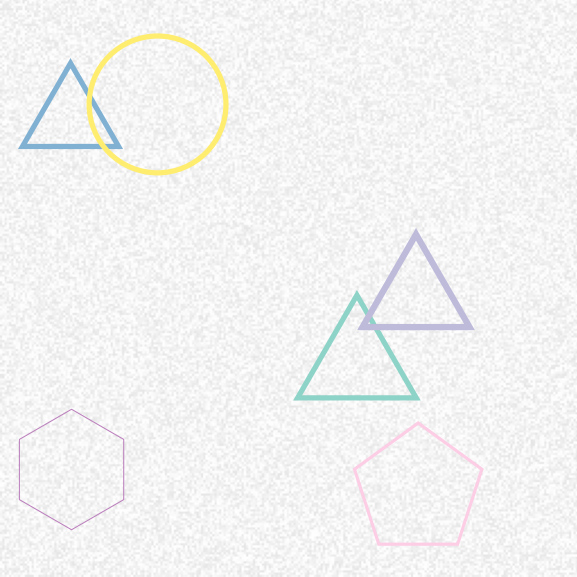[{"shape": "triangle", "thickness": 2.5, "radius": 0.59, "center": [0.618, 0.369]}, {"shape": "triangle", "thickness": 3, "radius": 0.54, "center": [0.72, 0.486]}, {"shape": "triangle", "thickness": 2.5, "radius": 0.48, "center": [0.122, 0.794]}, {"shape": "pentagon", "thickness": 1.5, "radius": 0.58, "center": [0.724, 0.151]}, {"shape": "hexagon", "thickness": 0.5, "radius": 0.52, "center": [0.124, 0.186]}, {"shape": "circle", "thickness": 2.5, "radius": 0.59, "center": [0.273, 0.818]}]